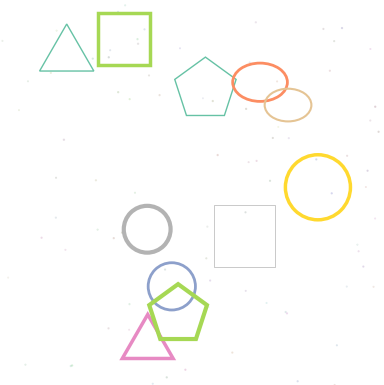[{"shape": "triangle", "thickness": 1, "radius": 0.41, "center": [0.173, 0.856]}, {"shape": "pentagon", "thickness": 1, "radius": 0.42, "center": [0.534, 0.768]}, {"shape": "oval", "thickness": 2, "radius": 0.36, "center": [0.675, 0.786]}, {"shape": "circle", "thickness": 2, "radius": 0.31, "center": [0.446, 0.256]}, {"shape": "triangle", "thickness": 2.5, "radius": 0.38, "center": [0.384, 0.107]}, {"shape": "square", "thickness": 2.5, "radius": 0.34, "center": [0.323, 0.899]}, {"shape": "pentagon", "thickness": 3, "radius": 0.39, "center": [0.463, 0.183]}, {"shape": "circle", "thickness": 2.5, "radius": 0.42, "center": [0.826, 0.514]}, {"shape": "oval", "thickness": 1.5, "radius": 0.3, "center": [0.748, 0.727]}, {"shape": "circle", "thickness": 3, "radius": 0.3, "center": [0.382, 0.405]}, {"shape": "square", "thickness": 0.5, "radius": 0.4, "center": [0.634, 0.387]}]